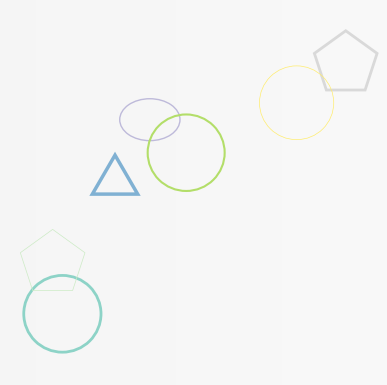[{"shape": "circle", "thickness": 2, "radius": 0.5, "center": [0.161, 0.185]}, {"shape": "oval", "thickness": 1, "radius": 0.39, "center": [0.387, 0.689]}, {"shape": "triangle", "thickness": 2.5, "radius": 0.34, "center": [0.297, 0.53]}, {"shape": "circle", "thickness": 1.5, "radius": 0.5, "center": [0.48, 0.603]}, {"shape": "pentagon", "thickness": 2, "radius": 0.43, "center": [0.892, 0.835]}, {"shape": "pentagon", "thickness": 0.5, "radius": 0.44, "center": [0.136, 0.316]}, {"shape": "circle", "thickness": 0.5, "radius": 0.48, "center": [0.765, 0.733]}]